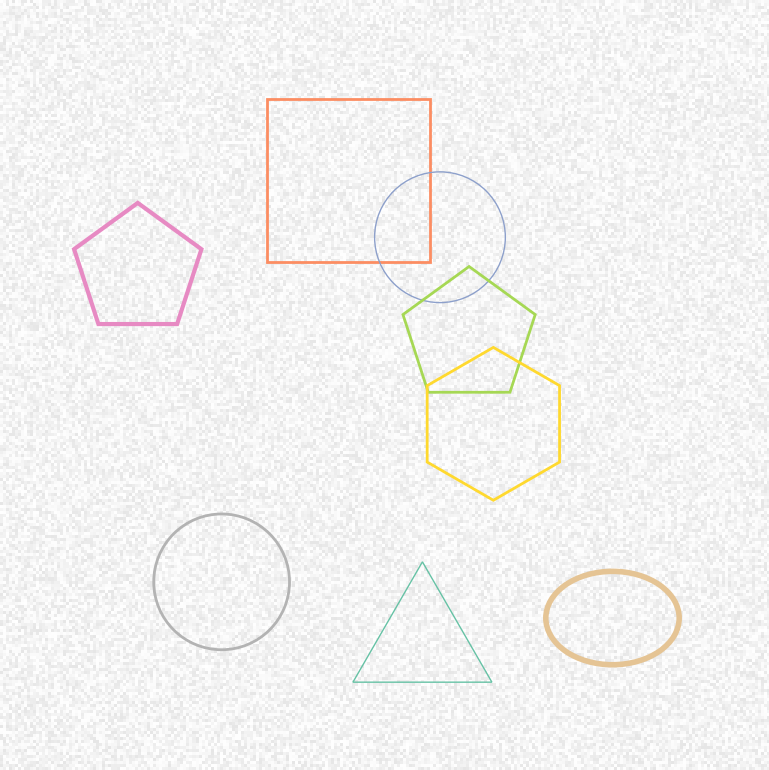[{"shape": "triangle", "thickness": 0.5, "radius": 0.52, "center": [0.549, 0.166]}, {"shape": "square", "thickness": 1, "radius": 0.53, "center": [0.452, 0.766]}, {"shape": "circle", "thickness": 0.5, "radius": 0.42, "center": [0.571, 0.692]}, {"shape": "pentagon", "thickness": 1.5, "radius": 0.43, "center": [0.179, 0.65]}, {"shape": "pentagon", "thickness": 1, "radius": 0.45, "center": [0.609, 0.564]}, {"shape": "hexagon", "thickness": 1, "radius": 0.5, "center": [0.641, 0.45]}, {"shape": "oval", "thickness": 2, "radius": 0.43, "center": [0.795, 0.197]}, {"shape": "circle", "thickness": 1, "radius": 0.44, "center": [0.288, 0.244]}]